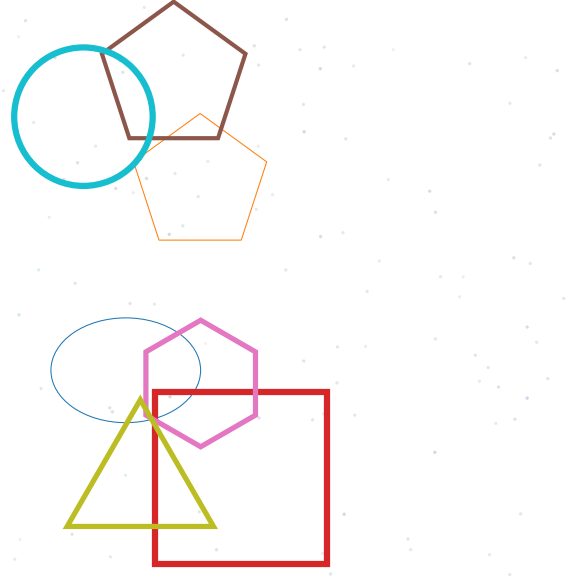[{"shape": "oval", "thickness": 0.5, "radius": 0.65, "center": [0.218, 0.358]}, {"shape": "pentagon", "thickness": 0.5, "radius": 0.61, "center": [0.347, 0.681]}, {"shape": "square", "thickness": 3, "radius": 0.75, "center": [0.417, 0.171]}, {"shape": "pentagon", "thickness": 2, "radius": 0.65, "center": [0.301, 0.866]}, {"shape": "hexagon", "thickness": 2.5, "radius": 0.55, "center": [0.348, 0.335]}, {"shape": "triangle", "thickness": 2.5, "radius": 0.73, "center": [0.243, 0.161]}, {"shape": "circle", "thickness": 3, "radius": 0.6, "center": [0.144, 0.797]}]